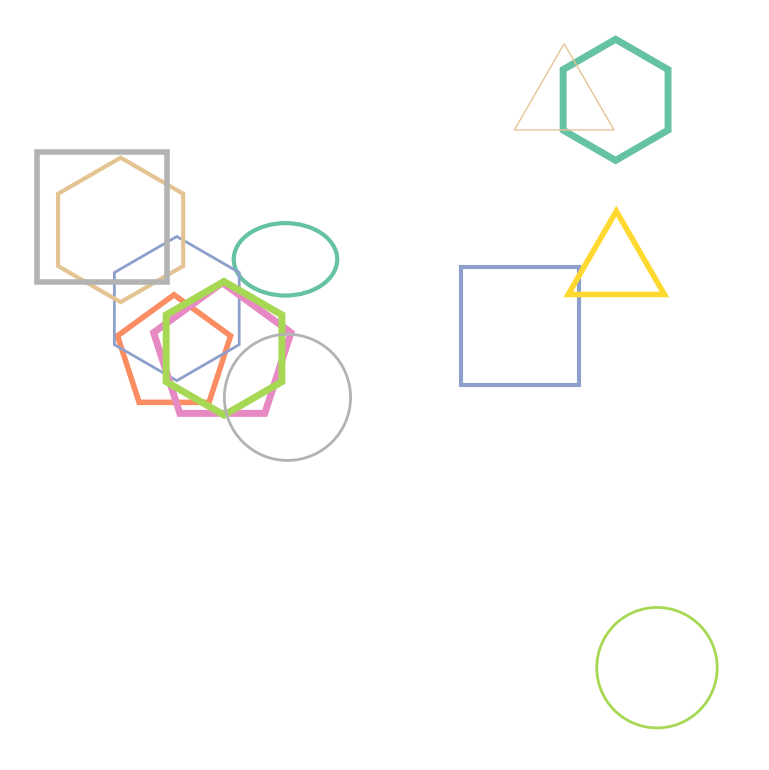[{"shape": "oval", "thickness": 1.5, "radius": 0.34, "center": [0.371, 0.663]}, {"shape": "hexagon", "thickness": 2.5, "radius": 0.39, "center": [0.799, 0.87]}, {"shape": "pentagon", "thickness": 2, "radius": 0.39, "center": [0.226, 0.54]}, {"shape": "hexagon", "thickness": 1, "radius": 0.47, "center": [0.23, 0.599]}, {"shape": "square", "thickness": 1.5, "radius": 0.38, "center": [0.675, 0.576]}, {"shape": "pentagon", "thickness": 2.5, "radius": 0.47, "center": [0.289, 0.539]}, {"shape": "circle", "thickness": 1, "radius": 0.39, "center": [0.853, 0.133]}, {"shape": "hexagon", "thickness": 2.5, "radius": 0.43, "center": [0.291, 0.548]}, {"shape": "triangle", "thickness": 2, "radius": 0.36, "center": [0.8, 0.654]}, {"shape": "hexagon", "thickness": 1.5, "radius": 0.47, "center": [0.157, 0.701]}, {"shape": "triangle", "thickness": 0.5, "radius": 0.37, "center": [0.733, 0.869]}, {"shape": "circle", "thickness": 1, "radius": 0.41, "center": [0.373, 0.484]}, {"shape": "square", "thickness": 2, "radius": 0.42, "center": [0.133, 0.718]}]